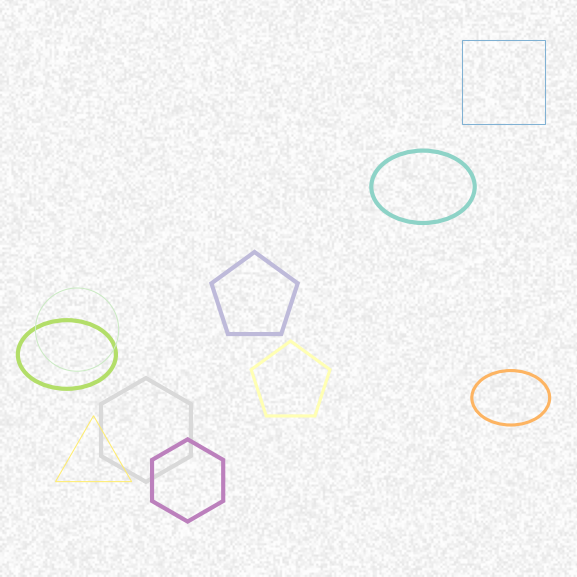[{"shape": "oval", "thickness": 2, "radius": 0.45, "center": [0.732, 0.676]}, {"shape": "pentagon", "thickness": 1.5, "radius": 0.36, "center": [0.503, 0.337]}, {"shape": "pentagon", "thickness": 2, "radius": 0.39, "center": [0.441, 0.484]}, {"shape": "square", "thickness": 0.5, "radius": 0.36, "center": [0.871, 0.857]}, {"shape": "oval", "thickness": 1.5, "radius": 0.34, "center": [0.884, 0.31]}, {"shape": "oval", "thickness": 2, "radius": 0.42, "center": [0.116, 0.385]}, {"shape": "hexagon", "thickness": 2, "radius": 0.45, "center": [0.253, 0.255]}, {"shape": "hexagon", "thickness": 2, "radius": 0.36, "center": [0.325, 0.167]}, {"shape": "circle", "thickness": 0.5, "radius": 0.36, "center": [0.133, 0.428]}, {"shape": "triangle", "thickness": 0.5, "radius": 0.38, "center": [0.162, 0.203]}]